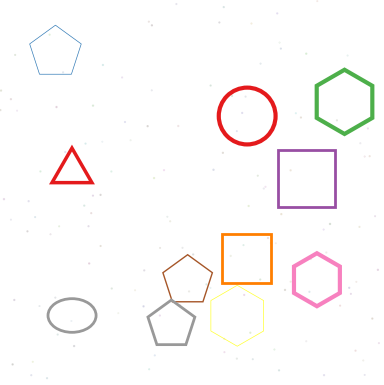[{"shape": "circle", "thickness": 3, "radius": 0.37, "center": [0.642, 0.699]}, {"shape": "triangle", "thickness": 2.5, "radius": 0.3, "center": [0.187, 0.556]}, {"shape": "pentagon", "thickness": 0.5, "radius": 0.35, "center": [0.144, 0.864]}, {"shape": "hexagon", "thickness": 3, "radius": 0.42, "center": [0.895, 0.735]}, {"shape": "square", "thickness": 2, "radius": 0.37, "center": [0.796, 0.536]}, {"shape": "square", "thickness": 2, "radius": 0.32, "center": [0.639, 0.328]}, {"shape": "hexagon", "thickness": 0.5, "radius": 0.4, "center": [0.616, 0.18]}, {"shape": "pentagon", "thickness": 1, "radius": 0.34, "center": [0.487, 0.271]}, {"shape": "hexagon", "thickness": 3, "radius": 0.34, "center": [0.823, 0.273]}, {"shape": "pentagon", "thickness": 2, "radius": 0.32, "center": [0.445, 0.157]}, {"shape": "oval", "thickness": 2, "radius": 0.31, "center": [0.187, 0.181]}]